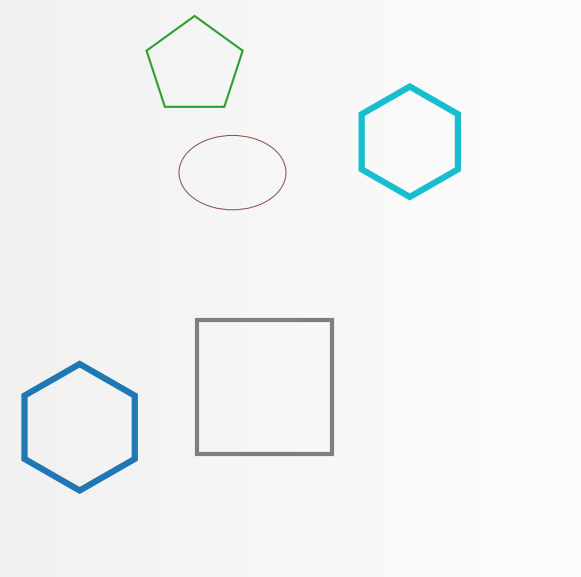[{"shape": "hexagon", "thickness": 3, "radius": 0.55, "center": [0.137, 0.259]}, {"shape": "pentagon", "thickness": 1, "radius": 0.43, "center": [0.335, 0.885]}, {"shape": "oval", "thickness": 0.5, "radius": 0.46, "center": [0.4, 0.7]}, {"shape": "square", "thickness": 2, "radius": 0.58, "center": [0.456, 0.329]}, {"shape": "hexagon", "thickness": 3, "radius": 0.48, "center": [0.705, 0.754]}]